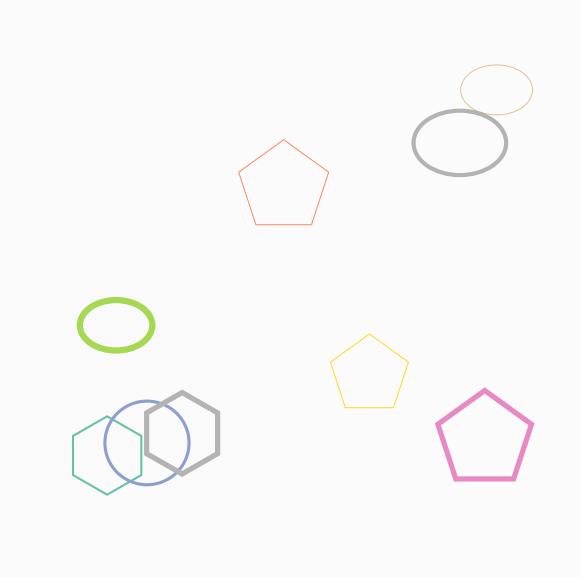[{"shape": "hexagon", "thickness": 1, "radius": 0.34, "center": [0.184, 0.21]}, {"shape": "pentagon", "thickness": 0.5, "radius": 0.41, "center": [0.488, 0.676]}, {"shape": "circle", "thickness": 1.5, "radius": 0.36, "center": [0.253, 0.232]}, {"shape": "pentagon", "thickness": 2.5, "radius": 0.42, "center": [0.834, 0.238]}, {"shape": "oval", "thickness": 3, "radius": 0.31, "center": [0.2, 0.436]}, {"shape": "pentagon", "thickness": 0.5, "radius": 0.35, "center": [0.636, 0.35]}, {"shape": "oval", "thickness": 0.5, "radius": 0.31, "center": [0.854, 0.843]}, {"shape": "oval", "thickness": 2, "radius": 0.4, "center": [0.791, 0.752]}, {"shape": "hexagon", "thickness": 2.5, "radius": 0.35, "center": [0.313, 0.249]}]